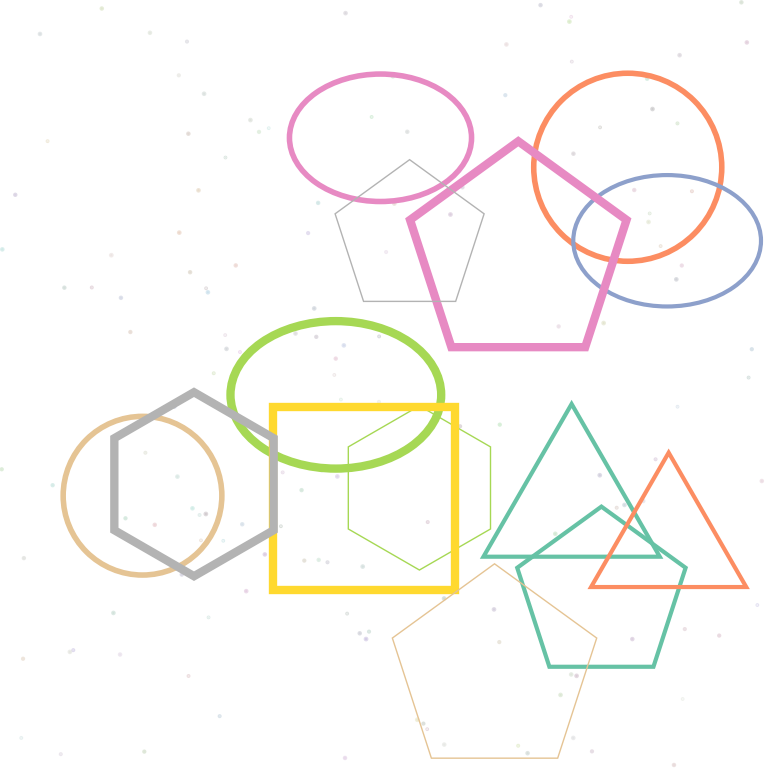[{"shape": "pentagon", "thickness": 1.5, "radius": 0.57, "center": [0.781, 0.227]}, {"shape": "triangle", "thickness": 1.5, "radius": 0.66, "center": [0.742, 0.343]}, {"shape": "triangle", "thickness": 1.5, "radius": 0.58, "center": [0.868, 0.296]}, {"shape": "circle", "thickness": 2, "radius": 0.61, "center": [0.815, 0.783]}, {"shape": "oval", "thickness": 1.5, "radius": 0.61, "center": [0.866, 0.687]}, {"shape": "oval", "thickness": 2, "radius": 0.59, "center": [0.494, 0.821]}, {"shape": "pentagon", "thickness": 3, "radius": 0.74, "center": [0.673, 0.669]}, {"shape": "oval", "thickness": 3, "radius": 0.68, "center": [0.436, 0.487]}, {"shape": "hexagon", "thickness": 0.5, "radius": 0.53, "center": [0.545, 0.366]}, {"shape": "square", "thickness": 3, "radius": 0.59, "center": [0.473, 0.352]}, {"shape": "pentagon", "thickness": 0.5, "radius": 0.7, "center": [0.642, 0.128]}, {"shape": "circle", "thickness": 2, "radius": 0.52, "center": [0.185, 0.356]}, {"shape": "pentagon", "thickness": 0.5, "radius": 0.51, "center": [0.532, 0.691]}, {"shape": "hexagon", "thickness": 3, "radius": 0.6, "center": [0.252, 0.371]}]